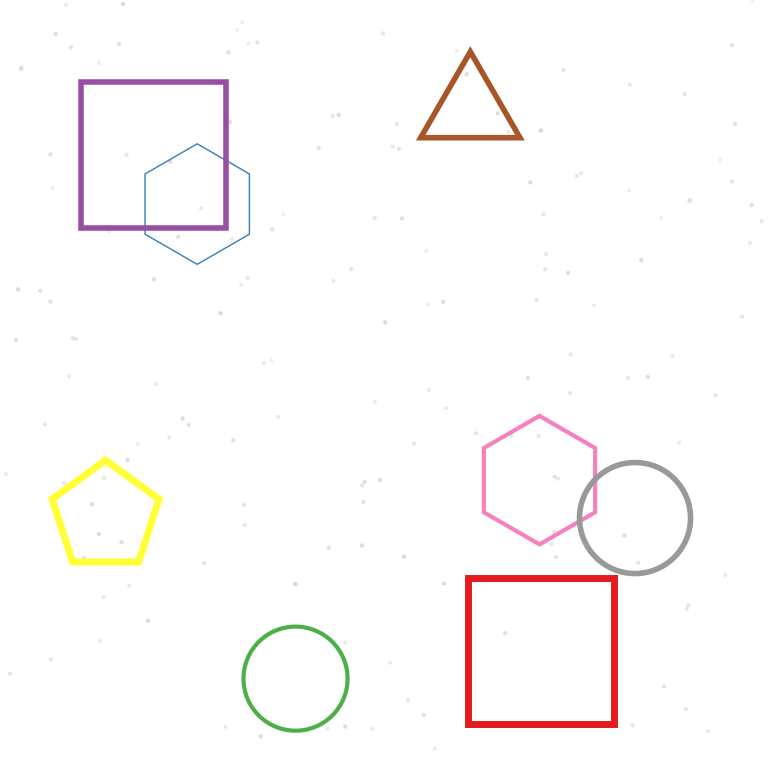[{"shape": "square", "thickness": 2.5, "radius": 0.48, "center": [0.703, 0.155]}, {"shape": "hexagon", "thickness": 0.5, "radius": 0.39, "center": [0.256, 0.735]}, {"shape": "circle", "thickness": 1.5, "radius": 0.34, "center": [0.384, 0.119]}, {"shape": "square", "thickness": 2, "radius": 0.47, "center": [0.199, 0.799]}, {"shape": "pentagon", "thickness": 2.5, "radius": 0.36, "center": [0.137, 0.329]}, {"shape": "triangle", "thickness": 2, "radius": 0.37, "center": [0.611, 0.858]}, {"shape": "hexagon", "thickness": 1.5, "radius": 0.42, "center": [0.701, 0.376]}, {"shape": "circle", "thickness": 2, "radius": 0.36, "center": [0.825, 0.327]}]